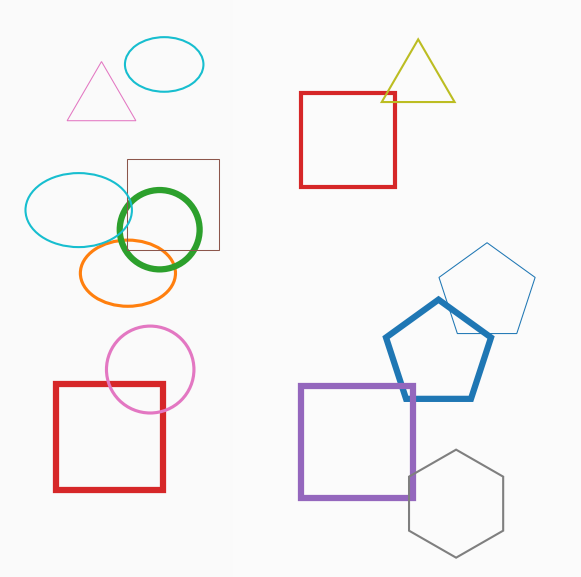[{"shape": "pentagon", "thickness": 3, "radius": 0.47, "center": [0.754, 0.385]}, {"shape": "pentagon", "thickness": 0.5, "radius": 0.43, "center": [0.838, 0.492]}, {"shape": "oval", "thickness": 1.5, "radius": 0.41, "center": [0.22, 0.526]}, {"shape": "circle", "thickness": 3, "radius": 0.34, "center": [0.275, 0.601]}, {"shape": "square", "thickness": 3, "radius": 0.46, "center": [0.188, 0.243]}, {"shape": "square", "thickness": 2, "radius": 0.4, "center": [0.599, 0.757]}, {"shape": "square", "thickness": 3, "radius": 0.48, "center": [0.614, 0.233]}, {"shape": "square", "thickness": 0.5, "radius": 0.39, "center": [0.298, 0.645]}, {"shape": "circle", "thickness": 1.5, "radius": 0.38, "center": [0.258, 0.359]}, {"shape": "triangle", "thickness": 0.5, "radius": 0.34, "center": [0.175, 0.824]}, {"shape": "hexagon", "thickness": 1, "radius": 0.47, "center": [0.785, 0.127]}, {"shape": "triangle", "thickness": 1, "radius": 0.36, "center": [0.719, 0.859]}, {"shape": "oval", "thickness": 1, "radius": 0.34, "center": [0.282, 0.888]}, {"shape": "oval", "thickness": 1, "radius": 0.46, "center": [0.135, 0.635]}]